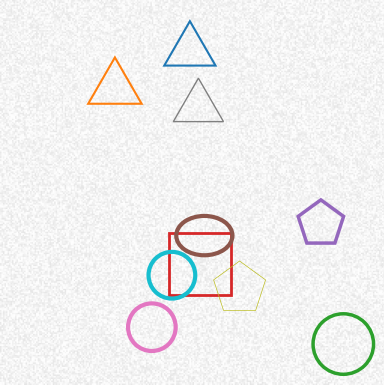[{"shape": "triangle", "thickness": 1.5, "radius": 0.38, "center": [0.493, 0.868]}, {"shape": "triangle", "thickness": 1.5, "radius": 0.4, "center": [0.298, 0.771]}, {"shape": "circle", "thickness": 2.5, "radius": 0.39, "center": [0.892, 0.106]}, {"shape": "square", "thickness": 2, "radius": 0.4, "center": [0.519, 0.313]}, {"shape": "pentagon", "thickness": 2.5, "radius": 0.31, "center": [0.833, 0.419]}, {"shape": "oval", "thickness": 3, "radius": 0.36, "center": [0.531, 0.388]}, {"shape": "circle", "thickness": 3, "radius": 0.31, "center": [0.394, 0.15]}, {"shape": "triangle", "thickness": 1, "radius": 0.38, "center": [0.515, 0.722]}, {"shape": "pentagon", "thickness": 0.5, "radius": 0.35, "center": [0.622, 0.251]}, {"shape": "circle", "thickness": 3, "radius": 0.3, "center": [0.446, 0.285]}]